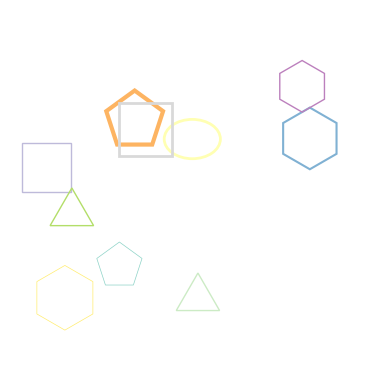[{"shape": "pentagon", "thickness": 0.5, "radius": 0.31, "center": [0.31, 0.31]}, {"shape": "oval", "thickness": 2, "radius": 0.36, "center": [0.499, 0.639]}, {"shape": "square", "thickness": 1, "radius": 0.31, "center": [0.121, 0.565]}, {"shape": "hexagon", "thickness": 1.5, "radius": 0.4, "center": [0.805, 0.64]}, {"shape": "pentagon", "thickness": 3, "radius": 0.39, "center": [0.35, 0.687]}, {"shape": "triangle", "thickness": 1, "radius": 0.33, "center": [0.187, 0.447]}, {"shape": "square", "thickness": 2, "radius": 0.34, "center": [0.378, 0.664]}, {"shape": "hexagon", "thickness": 1, "radius": 0.33, "center": [0.785, 0.776]}, {"shape": "triangle", "thickness": 1, "radius": 0.32, "center": [0.514, 0.226]}, {"shape": "hexagon", "thickness": 0.5, "radius": 0.42, "center": [0.169, 0.227]}]